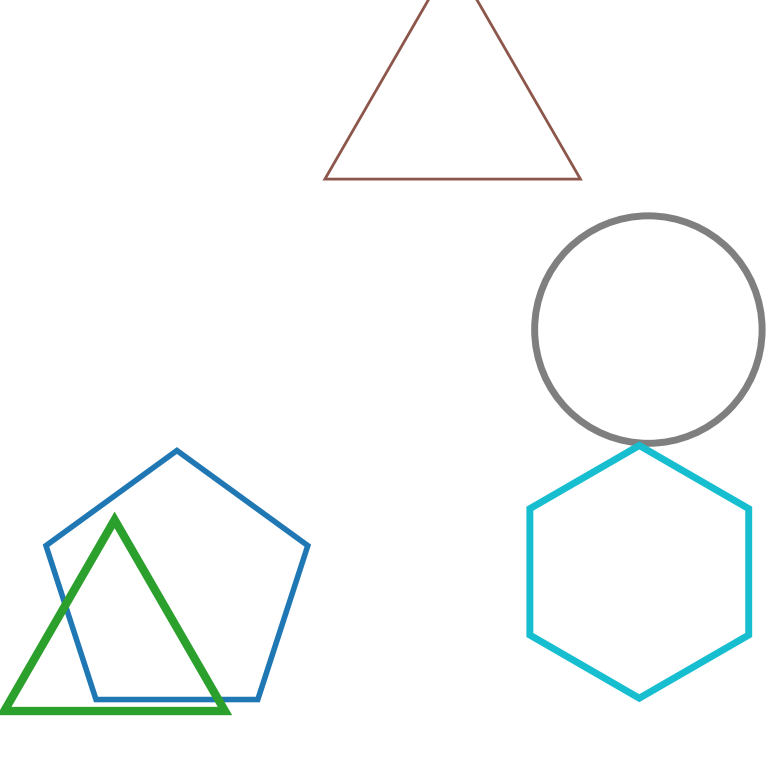[{"shape": "pentagon", "thickness": 2, "radius": 0.89, "center": [0.23, 0.236]}, {"shape": "triangle", "thickness": 3, "radius": 0.83, "center": [0.149, 0.159]}, {"shape": "triangle", "thickness": 1, "radius": 0.96, "center": [0.588, 0.863]}, {"shape": "circle", "thickness": 2.5, "radius": 0.74, "center": [0.842, 0.572]}, {"shape": "hexagon", "thickness": 2.5, "radius": 0.82, "center": [0.83, 0.257]}]